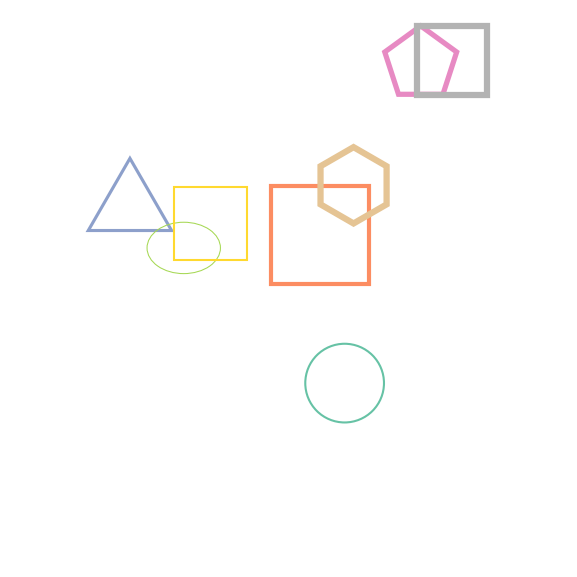[{"shape": "circle", "thickness": 1, "radius": 0.34, "center": [0.597, 0.336]}, {"shape": "square", "thickness": 2, "radius": 0.42, "center": [0.555, 0.593]}, {"shape": "triangle", "thickness": 1.5, "radius": 0.42, "center": [0.225, 0.642]}, {"shape": "pentagon", "thickness": 2.5, "radius": 0.33, "center": [0.729, 0.889]}, {"shape": "oval", "thickness": 0.5, "radius": 0.32, "center": [0.318, 0.57]}, {"shape": "square", "thickness": 1, "radius": 0.32, "center": [0.365, 0.612]}, {"shape": "hexagon", "thickness": 3, "radius": 0.33, "center": [0.612, 0.678]}, {"shape": "square", "thickness": 3, "radius": 0.3, "center": [0.783, 0.894]}]